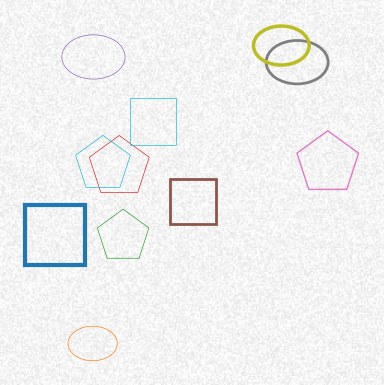[{"shape": "square", "thickness": 3, "radius": 0.39, "center": [0.144, 0.389]}, {"shape": "oval", "thickness": 0.5, "radius": 0.32, "center": [0.241, 0.108]}, {"shape": "pentagon", "thickness": 0.5, "radius": 0.35, "center": [0.32, 0.386]}, {"shape": "pentagon", "thickness": 0.5, "radius": 0.41, "center": [0.31, 0.566]}, {"shape": "oval", "thickness": 0.5, "radius": 0.41, "center": [0.243, 0.852]}, {"shape": "square", "thickness": 2, "radius": 0.3, "center": [0.501, 0.477]}, {"shape": "pentagon", "thickness": 1, "radius": 0.42, "center": [0.851, 0.576]}, {"shape": "oval", "thickness": 2, "radius": 0.4, "center": [0.772, 0.838]}, {"shape": "oval", "thickness": 2.5, "radius": 0.36, "center": [0.731, 0.882]}, {"shape": "pentagon", "thickness": 0.5, "radius": 0.37, "center": [0.267, 0.574]}, {"shape": "square", "thickness": 0.5, "radius": 0.3, "center": [0.398, 0.684]}]